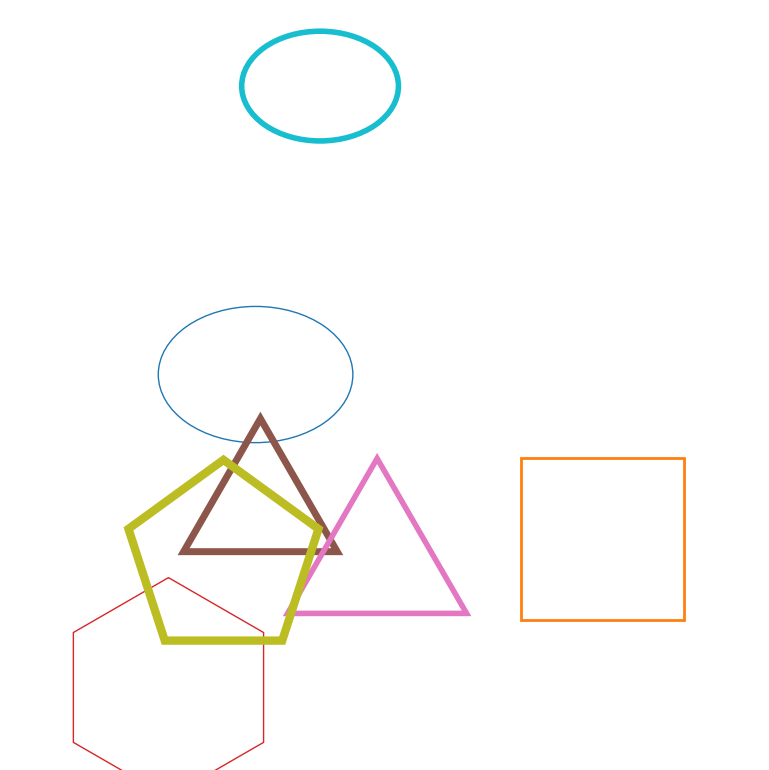[{"shape": "oval", "thickness": 0.5, "radius": 0.63, "center": [0.332, 0.514]}, {"shape": "square", "thickness": 1, "radius": 0.53, "center": [0.782, 0.3]}, {"shape": "hexagon", "thickness": 0.5, "radius": 0.71, "center": [0.219, 0.107]}, {"shape": "triangle", "thickness": 2.5, "radius": 0.58, "center": [0.338, 0.341]}, {"shape": "triangle", "thickness": 2, "radius": 0.67, "center": [0.49, 0.27]}, {"shape": "pentagon", "thickness": 3, "radius": 0.65, "center": [0.29, 0.273]}, {"shape": "oval", "thickness": 2, "radius": 0.51, "center": [0.416, 0.888]}]